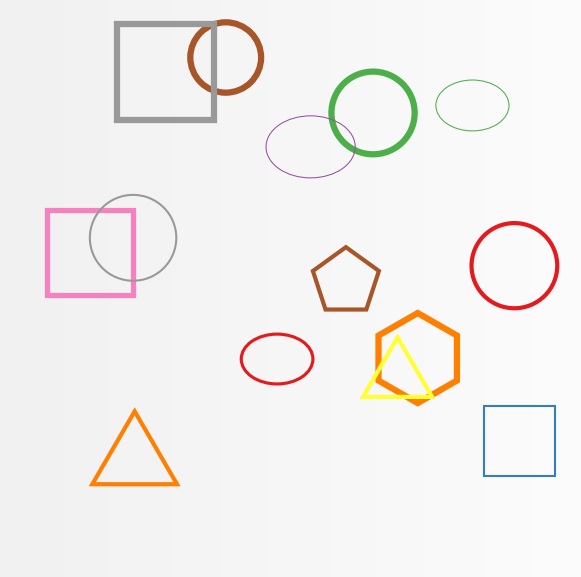[{"shape": "oval", "thickness": 1.5, "radius": 0.31, "center": [0.477, 0.377]}, {"shape": "circle", "thickness": 2, "radius": 0.37, "center": [0.885, 0.539]}, {"shape": "square", "thickness": 1, "radius": 0.3, "center": [0.894, 0.236]}, {"shape": "oval", "thickness": 0.5, "radius": 0.31, "center": [0.813, 0.817]}, {"shape": "circle", "thickness": 3, "radius": 0.36, "center": [0.642, 0.804]}, {"shape": "oval", "thickness": 0.5, "radius": 0.38, "center": [0.534, 0.745]}, {"shape": "triangle", "thickness": 2, "radius": 0.42, "center": [0.232, 0.203]}, {"shape": "hexagon", "thickness": 3, "radius": 0.39, "center": [0.719, 0.379]}, {"shape": "triangle", "thickness": 2, "radius": 0.34, "center": [0.684, 0.346]}, {"shape": "circle", "thickness": 3, "radius": 0.3, "center": [0.388, 0.9]}, {"shape": "pentagon", "thickness": 2, "radius": 0.3, "center": [0.595, 0.511]}, {"shape": "square", "thickness": 2.5, "radius": 0.37, "center": [0.155, 0.561]}, {"shape": "square", "thickness": 3, "radius": 0.42, "center": [0.284, 0.874]}, {"shape": "circle", "thickness": 1, "radius": 0.37, "center": [0.229, 0.587]}]